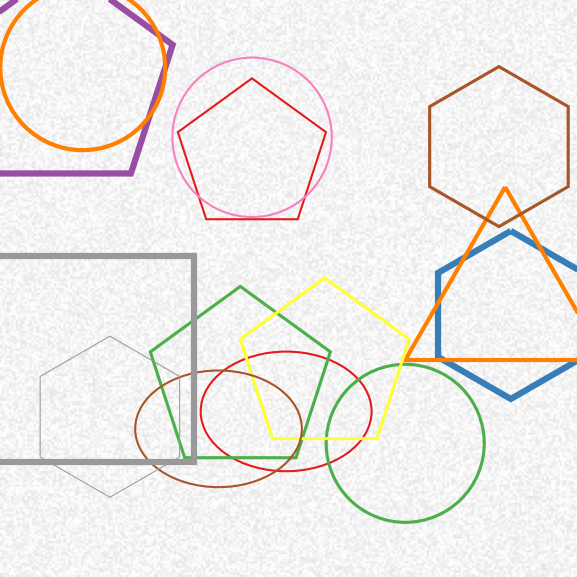[{"shape": "oval", "thickness": 1, "radius": 0.74, "center": [0.495, 0.287]}, {"shape": "pentagon", "thickness": 1, "radius": 0.67, "center": [0.436, 0.729]}, {"shape": "hexagon", "thickness": 3, "radius": 0.73, "center": [0.884, 0.454]}, {"shape": "circle", "thickness": 1.5, "radius": 0.68, "center": [0.702, 0.231]}, {"shape": "pentagon", "thickness": 1.5, "radius": 0.82, "center": [0.416, 0.339]}, {"shape": "pentagon", "thickness": 3, "radius": 1.0, "center": [0.109, 0.86]}, {"shape": "circle", "thickness": 2, "radius": 0.71, "center": [0.143, 0.882]}, {"shape": "triangle", "thickness": 2, "radius": 1.0, "center": [0.875, 0.476]}, {"shape": "pentagon", "thickness": 1.5, "radius": 0.77, "center": [0.562, 0.364]}, {"shape": "hexagon", "thickness": 1.5, "radius": 0.69, "center": [0.864, 0.745]}, {"shape": "oval", "thickness": 1, "radius": 0.72, "center": [0.378, 0.257]}, {"shape": "circle", "thickness": 1, "radius": 0.69, "center": [0.437, 0.761]}, {"shape": "square", "thickness": 3, "radius": 0.9, "center": [0.157, 0.378]}, {"shape": "hexagon", "thickness": 0.5, "radius": 0.7, "center": [0.19, 0.278]}]